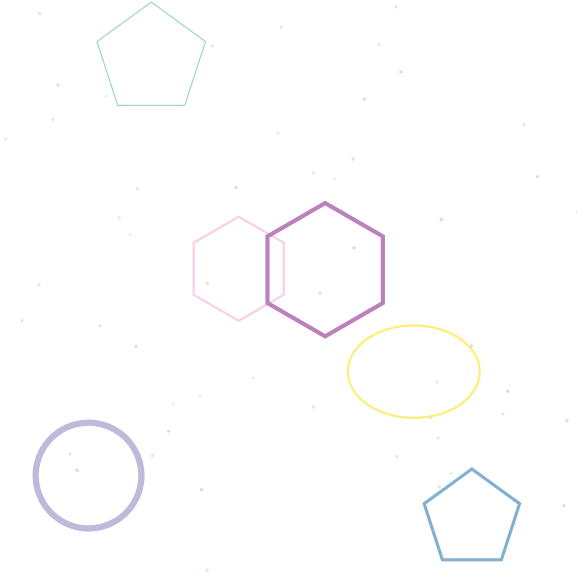[{"shape": "pentagon", "thickness": 0.5, "radius": 0.49, "center": [0.262, 0.897]}, {"shape": "circle", "thickness": 3, "radius": 0.46, "center": [0.153, 0.176]}, {"shape": "pentagon", "thickness": 1.5, "radius": 0.43, "center": [0.817, 0.1]}, {"shape": "hexagon", "thickness": 1, "radius": 0.45, "center": [0.413, 0.534]}, {"shape": "hexagon", "thickness": 2, "radius": 0.58, "center": [0.563, 0.532]}, {"shape": "oval", "thickness": 1, "radius": 0.57, "center": [0.717, 0.356]}]